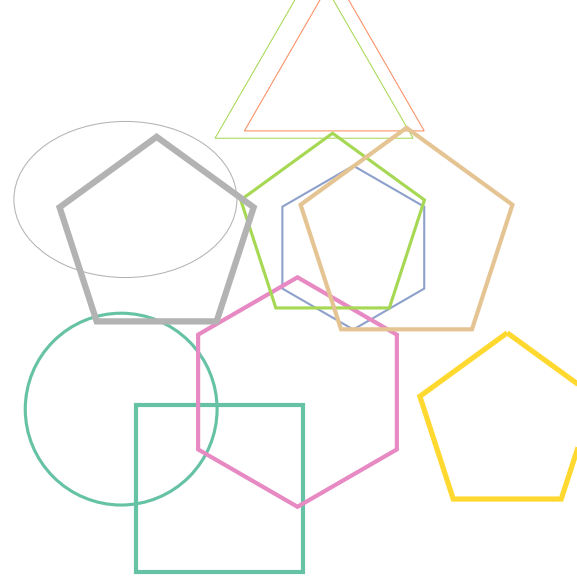[{"shape": "circle", "thickness": 1.5, "radius": 0.83, "center": [0.21, 0.291]}, {"shape": "square", "thickness": 2, "radius": 0.72, "center": [0.38, 0.153]}, {"shape": "triangle", "thickness": 0.5, "radius": 0.9, "center": [0.579, 0.862]}, {"shape": "hexagon", "thickness": 1, "radius": 0.71, "center": [0.612, 0.57]}, {"shape": "hexagon", "thickness": 2, "radius": 0.99, "center": [0.515, 0.32]}, {"shape": "triangle", "thickness": 0.5, "radius": 0.99, "center": [0.544, 0.859]}, {"shape": "pentagon", "thickness": 1.5, "radius": 0.84, "center": [0.576, 0.601]}, {"shape": "pentagon", "thickness": 2.5, "radius": 0.8, "center": [0.878, 0.264]}, {"shape": "pentagon", "thickness": 2, "radius": 0.96, "center": [0.704, 0.585]}, {"shape": "pentagon", "thickness": 3, "radius": 0.88, "center": [0.271, 0.586]}, {"shape": "oval", "thickness": 0.5, "radius": 0.97, "center": [0.217, 0.654]}]